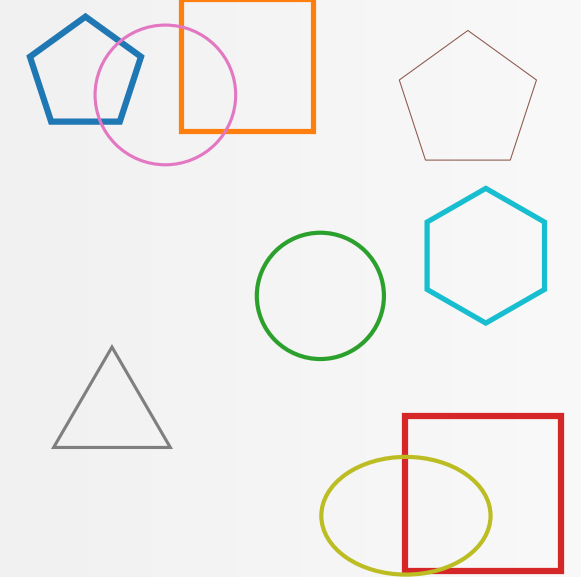[{"shape": "pentagon", "thickness": 3, "radius": 0.5, "center": [0.147, 0.87]}, {"shape": "square", "thickness": 2.5, "radius": 0.57, "center": [0.425, 0.886]}, {"shape": "circle", "thickness": 2, "radius": 0.55, "center": [0.551, 0.487]}, {"shape": "square", "thickness": 3, "radius": 0.67, "center": [0.831, 0.144]}, {"shape": "pentagon", "thickness": 0.5, "radius": 0.62, "center": [0.805, 0.822]}, {"shape": "circle", "thickness": 1.5, "radius": 0.6, "center": [0.285, 0.835]}, {"shape": "triangle", "thickness": 1.5, "radius": 0.58, "center": [0.193, 0.282]}, {"shape": "oval", "thickness": 2, "radius": 0.73, "center": [0.698, 0.106]}, {"shape": "hexagon", "thickness": 2.5, "radius": 0.58, "center": [0.836, 0.556]}]